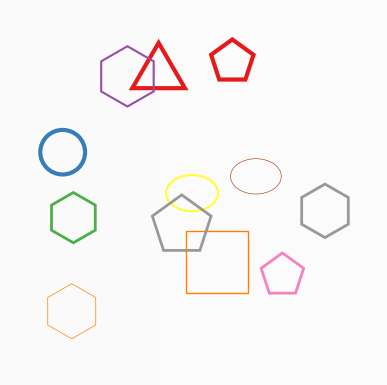[{"shape": "pentagon", "thickness": 3, "radius": 0.29, "center": [0.6, 0.84]}, {"shape": "triangle", "thickness": 3, "radius": 0.39, "center": [0.409, 0.81]}, {"shape": "circle", "thickness": 3, "radius": 0.29, "center": [0.162, 0.605]}, {"shape": "hexagon", "thickness": 2, "radius": 0.33, "center": [0.189, 0.435]}, {"shape": "hexagon", "thickness": 1.5, "radius": 0.39, "center": [0.329, 0.802]}, {"shape": "hexagon", "thickness": 0.5, "radius": 0.36, "center": [0.185, 0.192]}, {"shape": "square", "thickness": 1, "radius": 0.4, "center": [0.561, 0.319]}, {"shape": "oval", "thickness": 1.5, "radius": 0.33, "center": [0.496, 0.498]}, {"shape": "oval", "thickness": 0.5, "radius": 0.33, "center": [0.66, 0.542]}, {"shape": "pentagon", "thickness": 2, "radius": 0.29, "center": [0.729, 0.285]}, {"shape": "hexagon", "thickness": 2, "radius": 0.35, "center": [0.839, 0.452]}, {"shape": "pentagon", "thickness": 2, "radius": 0.4, "center": [0.469, 0.414]}]